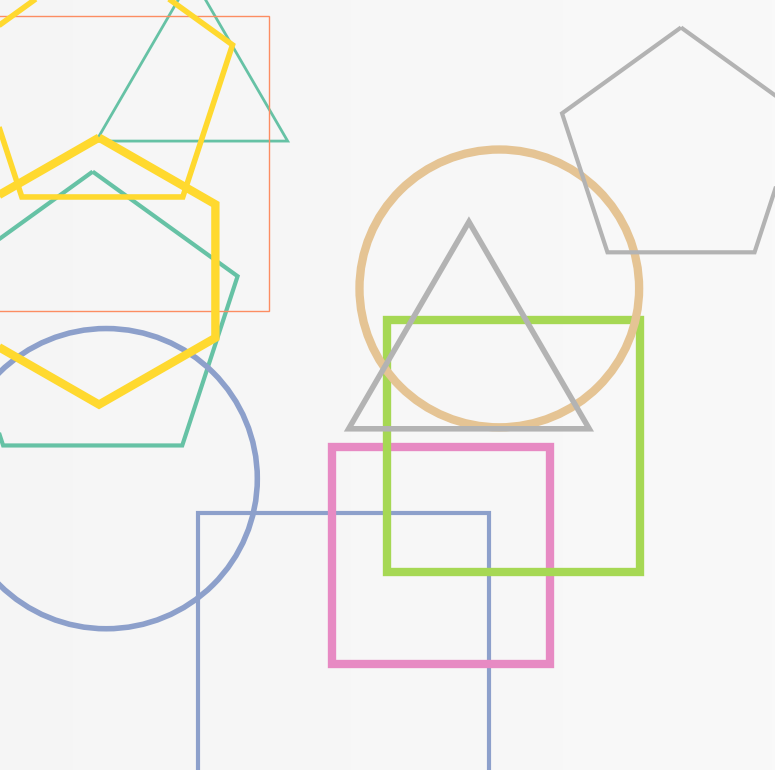[{"shape": "pentagon", "thickness": 1.5, "radius": 0.98, "center": [0.12, 0.581]}, {"shape": "triangle", "thickness": 1, "radius": 0.71, "center": [0.248, 0.888]}, {"shape": "square", "thickness": 0.5, "radius": 0.96, "center": [0.155, 0.788]}, {"shape": "square", "thickness": 1.5, "radius": 0.94, "center": [0.443, 0.146]}, {"shape": "circle", "thickness": 2, "radius": 0.97, "center": [0.137, 0.378]}, {"shape": "square", "thickness": 3, "radius": 0.7, "center": [0.569, 0.279]}, {"shape": "square", "thickness": 3, "radius": 0.82, "center": [0.662, 0.421]}, {"shape": "pentagon", "thickness": 2, "radius": 0.88, "center": [0.132, 0.887]}, {"shape": "hexagon", "thickness": 3, "radius": 0.87, "center": [0.128, 0.648]}, {"shape": "circle", "thickness": 3, "radius": 0.9, "center": [0.644, 0.625]}, {"shape": "triangle", "thickness": 2, "radius": 0.9, "center": [0.605, 0.533]}, {"shape": "pentagon", "thickness": 1.5, "radius": 0.81, "center": [0.879, 0.803]}]